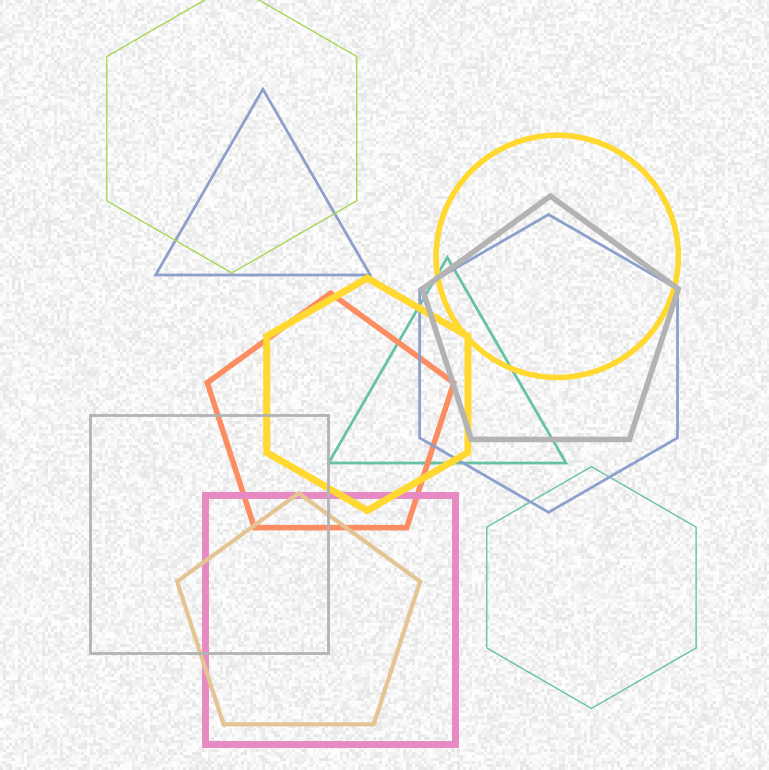[{"shape": "triangle", "thickness": 1, "radius": 0.89, "center": [0.581, 0.488]}, {"shape": "hexagon", "thickness": 0.5, "radius": 0.78, "center": [0.768, 0.237]}, {"shape": "pentagon", "thickness": 2, "radius": 0.84, "center": [0.429, 0.451]}, {"shape": "triangle", "thickness": 1, "radius": 0.8, "center": [0.341, 0.723]}, {"shape": "hexagon", "thickness": 1, "radius": 0.97, "center": [0.712, 0.528]}, {"shape": "square", "thickness": 2.5, "radius": 0.81, "center": [0.428, 0.195]}, {"shape": "hexagon", "thickness": 0.5, "radius": 0.94, "center": [0.301, 0.833]}, {"shape": "hexagon", "thickness": 2.5, "radius": 0.75, "center": [0.477, 0.488]}, {"shape": "circle", "thickness": 2, "radius": 0.79, "center": [0.724, 0.667]}, {"shape": "pentagon", "thickness": 1.5, "radius": 0.83, "center": [0.388, 0.194]}, {"shape": "pentagon", "thickness": 2, "radius": 0.87, "center": [0.715, 0.571]}, {"shape": "square", "thickness": 1, "radius": 0.77, "center": [0.272, 0.307]}]